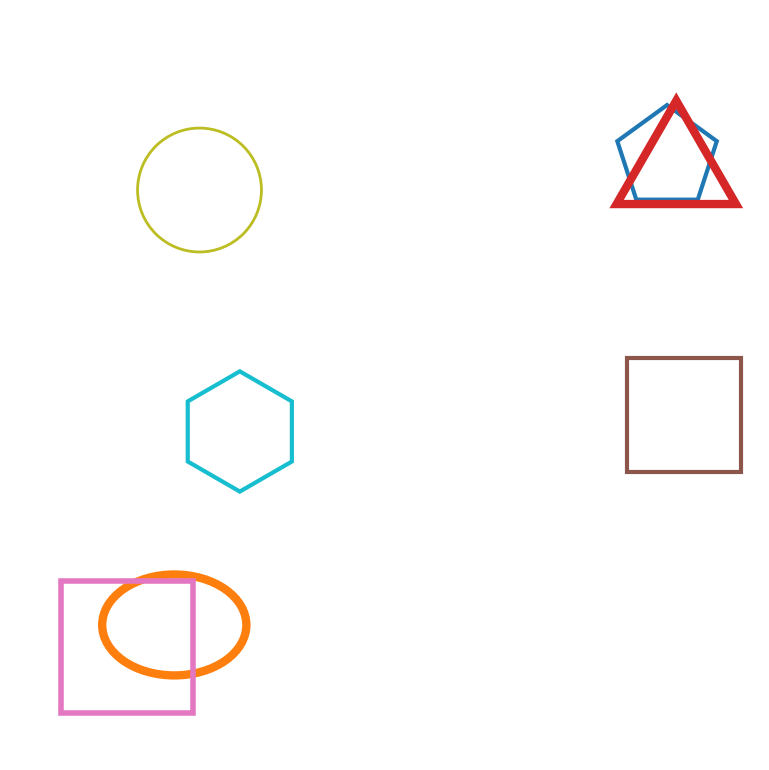[{"shape": "pentagon", "thickness": 1.5, "radius": 0.34, "center": [0.866, 0.796]}, {"shape": "oval", "thickness": 3, "radius": 0.47, "center": [0.226, 0.188]}, {"shape": "triangle", "thickness": 3, "radius": 0.45, "center": [0.878, 0.78]}, {"shape": "square", "thickness": 1.5, "radius": 0.37, "center": [0.888, 0.461]}, {"shape": "square", "thickness": 2, "radius": 0.43, "center": [0.165, 0.159]}, {"shape": "circle", "thickness": 1, "radius": 0.4, "center": [0.259, 0.753]}, {"shape": "hexagon", "thickness": 1.5, "radius": 0.39, "center": [0.311, 0.44]}]